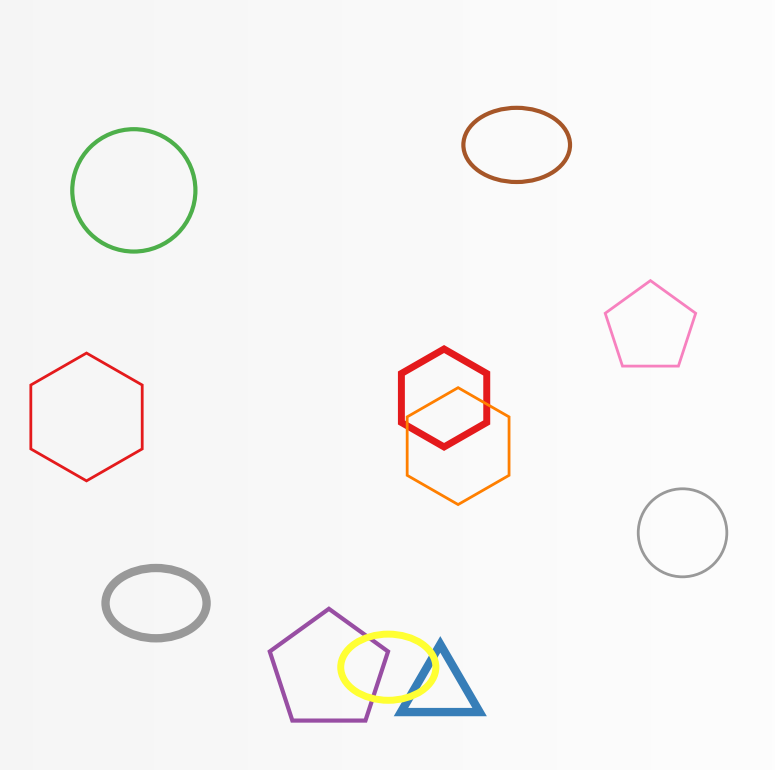[{"shape": "hexagon", "thickness": 2.5, "radius": 0.32, "center": [0.573, 0.483]}, {"shape": "hexagon", "thickness": 1, "radius": 0.41, "center": [0.112, 0.458]}, {"shape": "triangle", "thickness": 3, "radius": 0.29, "center": [0.568, 0.105]}, {"shape": "circle", "thickness": 1.5, "radius": 0.4, "center": [0.173, 0.753]}, {"shape": "pentagon", "thickness": 1.5, "radius": 0.4, "center": [0.424, 0.129]}, {"shape": "hexagon", "thickness": 1, "radius": 0.38, "center": [0.591, 0.421]}, {"shape": "oval", "thickness": 2.5, "radius": 0.31, "center": [0.501, 0.133]}, {"shape": "oval", "thickness": 1.5, "radius": 0.34, "center": [0.667, 0.812]}, {"shape": "pentagon", "thickness": 1, "radius": 0.31, "center": [0.839, 0.574]}, {"shape": "circle", "thickness": 1, "radius": 0.29, "center": [0.881, 0.308]}, {"shape": "oval", "thickness": 3, "radius": 0.33, "center": [0.201, 0.217]}]